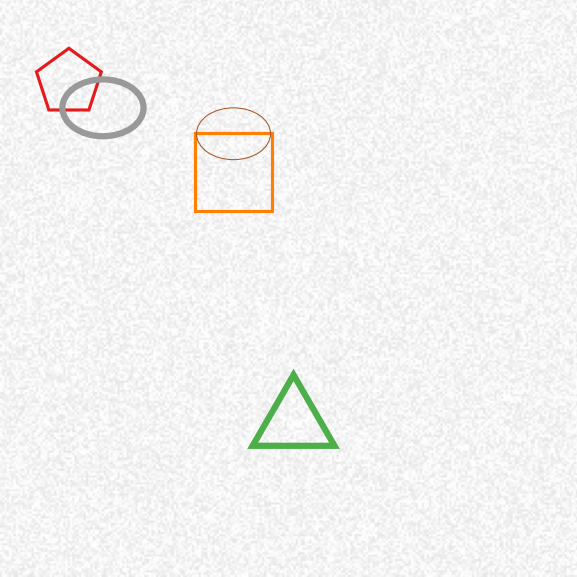[{"shape": "pentagon", "thickness": 1.5, "radius": 0.3, "center": [0.119, 0.856]}, {"shape": "triangle", "thickness": 3, "radius": 0.41, "center": [0.508, 0.268]}, {"shape": "square", "thickness": 1.5, "radius": 0.33, "center": [0.404, 0.702]}, {"shape": "oval", "thickness": 0.5, "radius": 0.32, "center": [0.404, 0.768]}, {"shape": "oval", "thickness": 3, "radius": 0.35, "center": [0.178, 0.812]}]